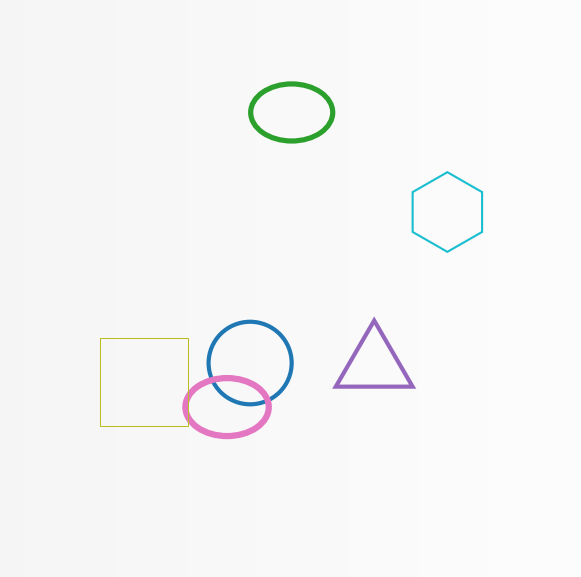[{"shape": "circle", "thickness": 2, "radius": 0.36, "center": [0.43, 0.371]}, {"shape": "oval", "thickness": 2.5, "radius": 0.35, "center": [0.502, 0.804]}, {"shape": "triangle", "thickness": 2, "radius": 0.38, "center": [0.644, 0.368]}, {"shape": "oval", "thickness": 3, "radius": 0.36, "center": [0.391, 0.294]}, {"shape": "square", "thickness": 0.5, "radius": 0.38, "center": [0.248, 0.337]}, {"shape": "hexagon", "thickness": 1, "radius": 0.34, "center": [0.77, 0.632]}]